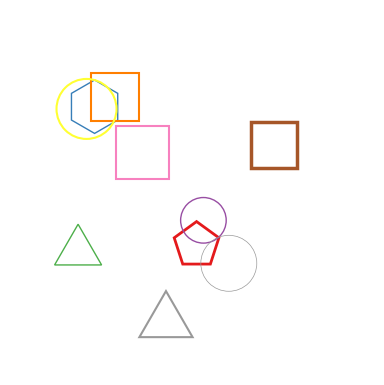[{"shape": "pentagon", "thickness": 2, "radius": 0.31, "center": [0.511, 0.363]}, {"shape": "hexagon", "thickness": 1, "radius": 0.35, "center": [0.246, 0.723]}, {"shape": "triangle", "thickness": 1, "radius": 0.35, "center": [0.203, 0.347]}, {"shape": "circle", "thickness": 1, "radius": 0.3, "center": [0.528, 0.428]}, {"shape": "square", "thickness": 1.5, "radius": 0.31, "center": [0.299, 0.747]}, {"shape": "circle", "thickness": 1.5, "radius": 0.39, "center": [0.225, 0.717]}, {"shape": "square", "thickness": 2.5, "radius": 0.3, "center": [0.711, 0.623]}, {"shape": "square", "thickness": 1.5, "radius": 0.34, "center": [0.371, 0.605]}, {"shape": "circle", "thickness": 0.5, "radius": 0.36, "center": [0.594, 0.316]}, {"shape": "triangle", "thickness": 1.5, "radius": 0.4, "center": [0.431, 0.164]}]